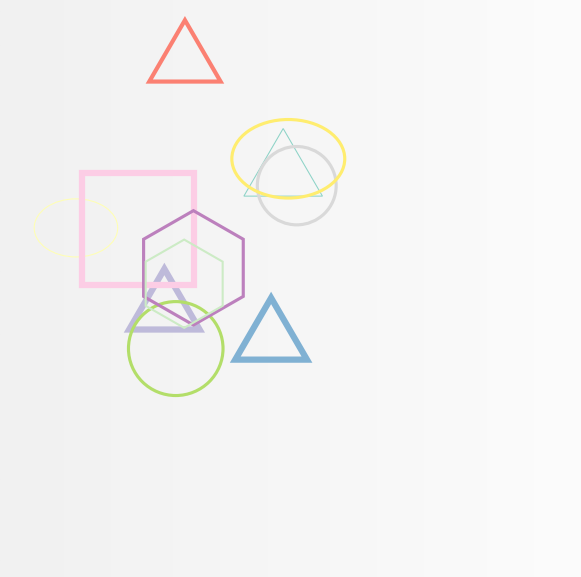[{"shape": "triangle", "thickness": 0.5, "radius": 0.39, "center": [0.487, 0.699]}, {"shape": "oval", "thickness": 0.5, "radius": 0.36, "center": [0.131, 0.605]}, {"shape": "triangle", "thickness": 3, "radius": 0.35, "center": [0.283, 0.464]}, {"shape": "triangle", "thickness": 2, "radius": 0.35, "center": [0.318, 0.893]}, {"shape": "triangle", "thickness": 3, "radius": 0.36, "center": [0.466, 0.412]}, {"shape": "circle", "thickness": 1.5, "radius": 0.41, "center": [0.302, 0.396]}, {"shape": "square", "thickness": 3, "radius": 0.48, "center": [0.237, 0.603]}, {"shape": "circle", "thickness": 1.5, "radius": 0.34, "center": [0.511, 0.678]}, {"shape": "hexagon", "thickness": 1.5, "radius": 0.49, "center": [0.333, 0.535]}, {"shape": "hexagon", "thickness": 1, "radius": 0.38, "center": [0.317, 0.508]}, {"shape": "oval", "thickness": 1.5, "radius": 0.49, "center": [0.496, 0.724]}]